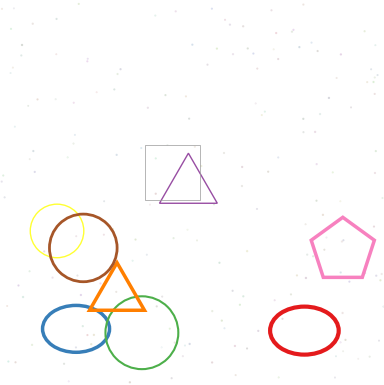[{"shape": "oval", "thickness": 3, "radius": 0.45, "center": [0.791, 0.141]}, {"shape": "oval", "thickness": 2.5, "radius": 0.43, "center": [0.198, 0.146]}, {"shape": "circle", "thickness": 1.5, "radius": 0.47, "center": [0.369, 0.136]}, {"shape": "triangle", "thickness": 1, "radius": 0.43, "center": [0.489, 0.515]}, {"shape": "triangle", "thickness": 2.5, "radius": 0.41, "center": [0.304, 0.235]}, {"shape": "circle", "thickness": 1, "radius": 0.35, "center": [0.148, 0.4]}, {"shape": "circle", "thickness": 2, "radius": 0.44, "center": [0.216, 0.356]}, {"shape": "pentagon", "thickness": 2.5, "radius": 0.43, "center": [0.89, 0.349]}, {"shape": "square", "thickness": 0.5, "radius": 0.36, "center": [0.448, 0.552]}]